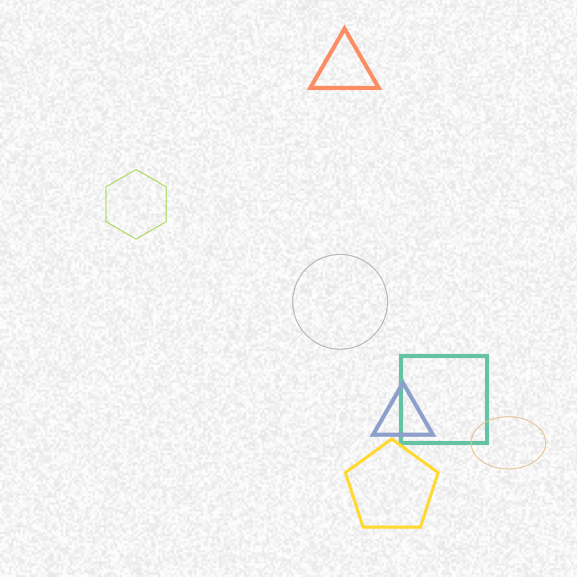[{"shape": "square", "thickness": 2, "radius": 0.37, "center": [0.768, 0.307]}, {"shape": "triangle", "thickness": 2, "radius": 0.34, "center": [0.597, 0.881]}, {"shape": "triangle", "thickness": 2, "radius": 0.3, "center": [0.698, 0.276]}, {"shape": "hexagon", "thickness": 0.5, "radius": 0.3, "center": [0.236, 0.645]}, {"shape": "pentagon", "thickness": 1.5, "radius": 0.42, "center": [0.678, 0.155]}, {"shape": "oval", "thickness": 0.5, "radius": 0.32, "center": [0.88, 0.232]}, {"shape": "circle", "thickness": 0.5, "radius": 0.41, "center": [0.589, 0.477]}]